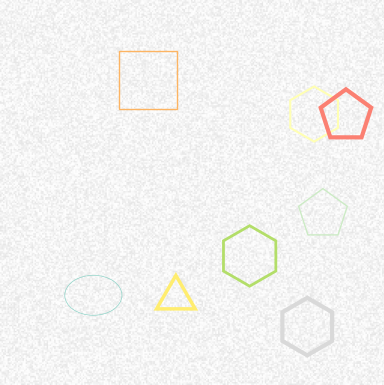[{"shape": "oval", "thickness": 0.5, "radius": 0.37, "center": [0.242, 0.233]}, {"shape": "hexagon", "thickness": 1.5, "radius": 0.36, "center": [0.816, 0.704]}, {"shape": "pentagon", "thickness": 3, "radius": 0.34, "center": [0.899, 0.699]}, {"shape": "square", "thickness": 1, "radius": 0.38, "center": [0.384, 0.792]}, {"shape": "hexagon", "thickness": 2, "radius": 0.39, "center": [0.648, 0.335]}, {"shape": "hexagon", "thickness": 3, "radius": 0.37, "center": [0.798, 0.152]}, {"shape": "pentagon", "thickness": 1, "radius": 0.33, "center": [0.839, 0.444]}, {"shape": "triangle", "thickness": 2.5, "radius": 0.29, "center": [0.457, 0.227]}]